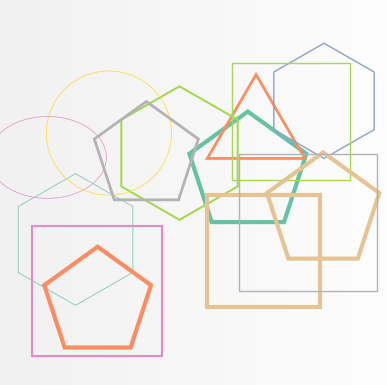[{"shape": "hexagon", "thickness": 0.5, "radius": 0.86, "center": [0.195, 0.378]}, {"shape": "pentagon", "thickness": 3, "radius": 0.79, "center": [0.64, 0.552]}, {"shape": "triangle", "thickness": 2, "radius": 0.73, "center": [0.661, 0.661]}, {"shape": "pentagon", "thickness": 3, "radius": 0.72, "center": [0.252, 0.214]}, {"shape": "hexagon", "thickness": 1, "radius": 0.75, "center": [0.836, 0.738]}, {"shape": "oval", "thickness": 0.5, "radius": 0.76, "center": [0.123, 0.591]}, {"shape": "square", "thickness": 1.5, "radius": 0.84, "center": [0.251, 0.244]}, {"shape": "hexagon", "thickness": 1.5, "radius": 0.87, "center": [0.463, 0.602]}, {"shape": "square", "thickness": 1, "radius": 0.76, "center": [0.752, 0.684]}, {"shape": "circle", "thickness": 0.5, "radius": 0.81, "center": [0.281, 0.654]}, {"shape": "pentagon", "thickness": 3, "radius": 0.76, "center": [0.834, 0.452]}, {"shape": "square", "thickness": 3, "radius": 0.73, "center": [0.679, 0.348]}, {"shape": "pentagon", "thickness": 2, "radius": 0.71, "center": [0.378, 0.595]}, {"shape": "square", "thickness": 1, "radius": 0.89, "center": [0.795, 0.423]}]